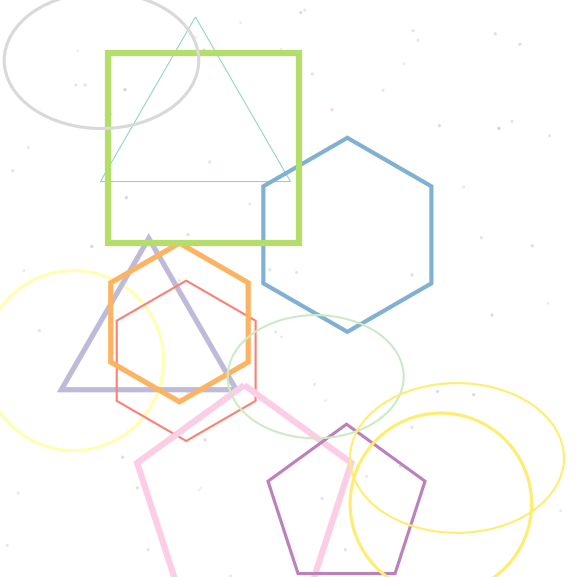[{"shape": "triangle", "thickness": 0.5, "radius": 0.95, "center": [0.338, 0.78]}, {"shape": "circle", "thickness": 1.5, "radius": 0.78, "center": [0.127, 0.375]}, {"shape": "triangle", "thickness": 2.5, "radius": 0.87, "center": [0.258, 0.412]}, {"shape": "hexagon", "thickness": 1, "radius": 0.69, "center": [0.322, 0.374]}, {"shape": "hexagon", "thickness": 2, "radius": 0.84, "center": [0.601, 0.592]}, {"shape": "hexagon", "thickness": 2.5, "radius": 0.69, "center": [0.311, 0.441]}, {"shape": "square", "thickness": 3, "radius": 0.82, "center": [0.353, 0.743]}, {"shape": "pentagon", "thickness": 3, "radius": 0.97, "center": [0.423, 0.137]}, {"shape": "oval", "thickness": 1.5, "radius": 0.84, "center": [0.176, 0.895]}, {"shape": "pentagon", "thickness": 1.5, "radius": 0.71, "center": [0.6, 0.122]}, {"shape": "oval", "thickness": 1, "radius": 0.76, "center": [0.547, 0.347]}, {"shape": "oval", "thickness": 1, "radius": 0.93, "center": [0.791, 0.206]}, {"shape": "circle", "thickness": 1.5, "radius": 0.79, "center": [0.763, 0.127]}]